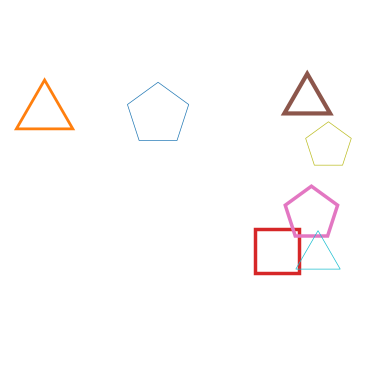[{"shape": "pentagon", "thickness": 0.5, "radius": 0.42, "center": [0.411, 0.703]}, {"shape": "triangle", "thickness": 2, "radius": 0.42, "center": [0.116, 0.708]}, {"shape": "square", "thickness": 2.5, "radius": 0.29, "center": [0.719, 0.348]}, {"shape": "triangle", "thickness": 3, "radius": 0.34, "center": [0.798, 0.74]}, {"shape": "pentagon", "thickness": 2.5, "radius": 0.36, "center": [0.809, 0.445]}, {"shape": "pentagon", "thickness": 0.5, "radius": 0.31, "center": [0.853, 0.621]}, {"shape": "triangle", "thickness": 0.5, "radius": 0.33, "center": [0.826, 0.334]}]